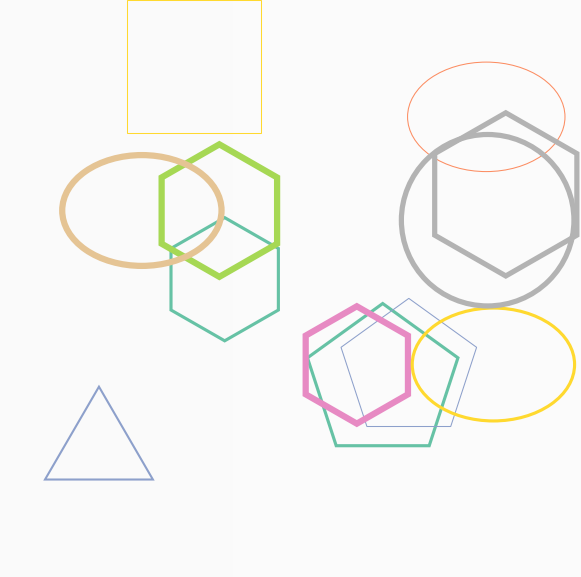[{"shape": "pentagon", "thickness": 1.5, "radius": 0.68, "center": [0.658, 0.337]}, {"shape": "hexagon", "thickness": 1.5, "radius": 0.53, "center": [0.387, 0.516]}, {"shape": "oval", "thickness": 0.5, "radius": 0.68, "center": [0.837, 0.797]}, {"shape": "triangle", "thickness": 1, "radius": 0.54, "center": [0.17, 0.222]}, {"shape": "pentagon", "thickness": 0.5, "radius": 0.61, "center": [0.703, 0.36]}, {"shape": "hexagon", "thickness": 3, "radius": 0.51, "center": [0.614, 0.367]}, {"shape": "hexagon", "thickness": 3, "radius": 0.57, "center": [0.377, 0.634]}, {"shape": "square", "thickness": 0.5, "radius": 0.58, "center": [0.333, 0.884]}, {"shape": "oval", "thickness": 1.5, "radius": 0.7, "center": [0.849, 0.368]}, {"shape": "oval", "thickness": 3, "radius": 0.69, "center": [0.244, 0.635]}, {"shape": "hexagon", "thickness": 2.5, "radius": 0.71, "center": [0.87, 0.663]}, {"shape": "circle", "thickness": 2.5, "radius": 0.74, "center": [0.839, 0.618]}]